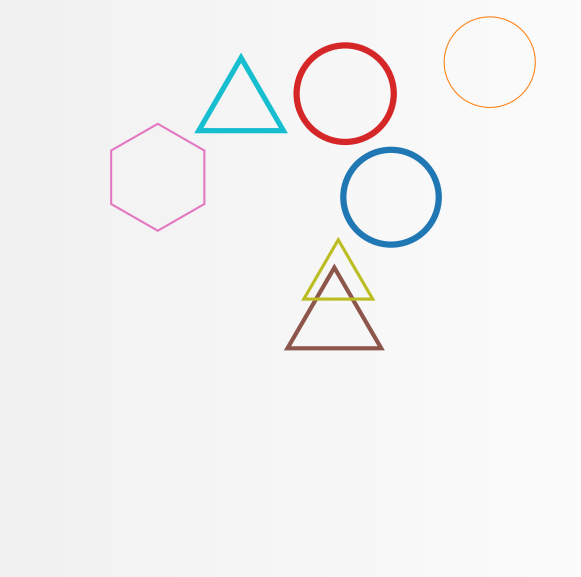[{"shape": "circle", "thickness": 3, "radius": 0.41, "center": [0.673, 0.658]}, {"shape": "circle", "thickness": 0.5, "radius": 0.39, "center": [0.843, 0.892]}, {"shape": "circle", "thickness": 3, "radius": 0.42, "center": [0.594, 0.837]}, {"shape": "triangle", "thickness": 2, "radius": 0.47, "center": [0.575, 0.443]}, {"shape": "hexagon", "thickness": 1, "radius": 0.46, "center": [0.271, 0.692]}, {"shape": "triangle", "thickness": 1.5, "radius": 0.34, "center": [0.582, 0.515]}, {"shape": "triangle", "thickness": 2.5, "radius": 0.42, "center": [0.415, 0.815]}]